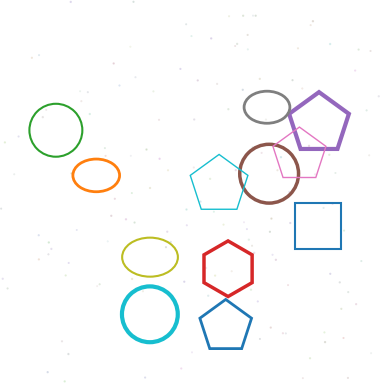[{"shape": "square", "thickness": 1.5, "radius": 0.3, "center": [0.826, 0.412]}, {"shape": "pentagon", "thickness": 2, "radius": 0.35, "center": [0.586, 0.152]}, {"shape": "oval", "thickness": 2, "radius": 0.3, "center": [0.25, 0.544]}, {"shape": "circle", "thickness": 1.5, "radius": 0.34, "center": [0.145, 0.662]}, {"shape": "hexagon", "thickness": 2.5, "radius": 0.36, "center": [0.592, 0.302]}, {"shape": "pentagon", "thickness": 3, "radius": 0.41, "center": [0.829, 0.679]}, {"shape": "circle", "thickness": 2.5, "radius": 0.38, "center": [0.699, 0.549]}, {"shape": "pentagon", "thickness": 1, "radius": 0.36, "center": [0.778, 0.598]}, {"shape": "oval", "thickness": 2, "radius": 0.3, "center": [0.693, 0.721]}, {"shape": "oval", "thickness": 1.5, "radius": 0.36, "center": [0.39, 0.332]}, {"shape": "pentagon", "thickness": 1, "radius": 0.39, "center": [0.569, 0.52]}, {"shape": "circle", "thickness": 3, "radius": 0.36, "center": [0.389, 0.184]}]